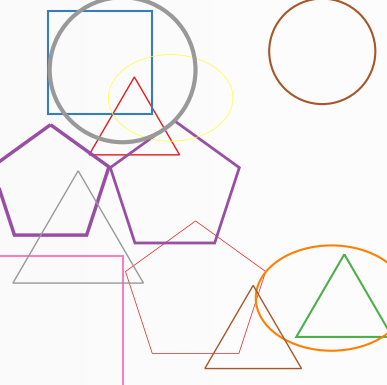[{"shape": "triangle", "thickness": 1, "radius": 0.67, "center": [0.347, 0.665]}, {"shape": "pentagon", "thickness": 0.5, "radius": 0.95, "center": [0.505, 0.236]}, {"shape": "square", "thickness": 1.5, "radius": 0.67, "center": [0.259, 0.838]}, {"shape": "triangle", "thickness": 1.5, "radius": 0.72, "center": [0.889, 0.196]}, {"shape": "pentagon", "thickness": 2, "radius": 0.88, "center": [0.451, 0.511]}, {"shape": "pentagon", "thickness": 2.5, "radius": 0.79, "center": [0.13, 0.518]}, {"shape": "oval", "thickness": 1.5, "radius": 0.98, "center": [0.855, 0.226]}, {"shape": "oval", "thickness": 0.5, "radius": 0.8, "center": [0.44, 0.746]}, {"shape": "triangle", "thickness": 1, "radius": 0.72, "center": [0.653, 0.115]}, {"shape": "circle", "thickness": 1.5, "radius": 0.68, "center": [0.832, 0.867]}, {"shape": "square", "thickness": 1.5, "radius": 0.9, "center": [0.139, 0.155]}, {"shape": "triangle", "thickness": 1, "radius": 0.97, "center": [0.202, 0.362]}, {"shape": "circle", "thickness": 3, "radius": 0.94, "center": [0.316, 0.819]}]